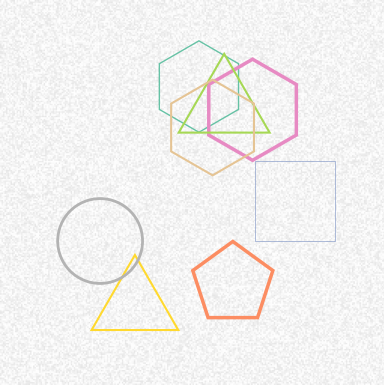[{"shape": "hexagon", "thickness": 1, "radius": 0.59, "center": [0.517, 0.775]}, {"shape": "pentagon", "thickness": 2.5, "radius": 0.55, "center": [0.605, 0.263]}, {"shape": "square", "thickness": 0.5, "radius": 0.52, "center": [0.766, 0.479]}, {"shape": "hexagon", "thickness": 2.5, "radius": 0.66, "center": [0.656, 0.715]}, {"shape": "triangle", "thickness": 1.5, "radius": 0.68, "center": [0.582, 0.724]}, {"shape": "triangle", "thickness": 1.5, "radius": 0.65, "center": [0.35, 0.208]}, {"shape": "hexagon", "thickness": 1.5, "radius": 0.62, "center": [0.552, 0.669]}, {"shape": "circle", "thickness": 2, "radius": 0.55, "center": [0.26, 0.374]}]